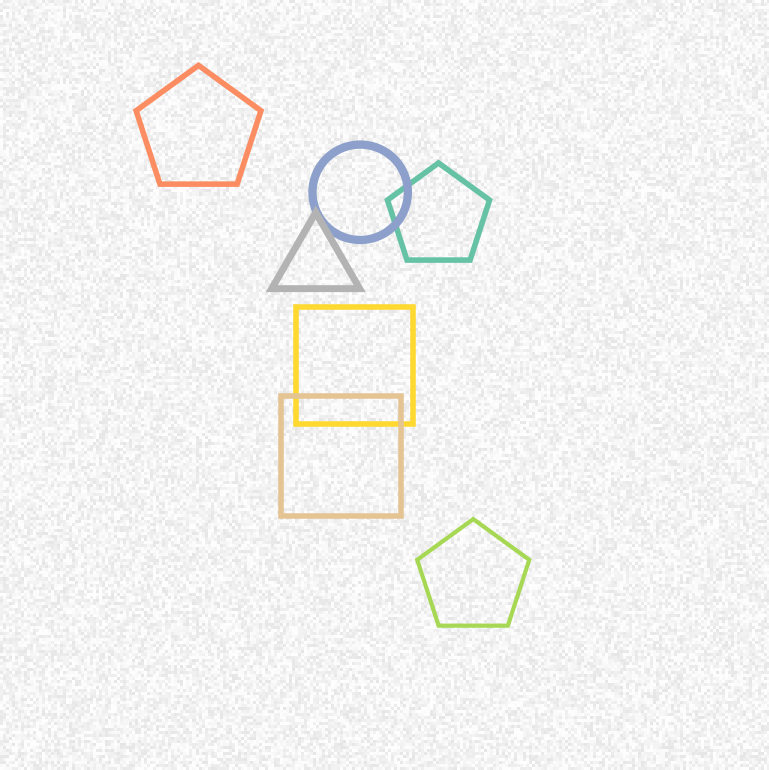[{"shape": "pentagon", "thickness": 2, "radius": 0.35, "center": [0.57, 0.719]}, {"shape": "pentagon", "thickness": 2, "radius": 0.43, "center": [0.258, 0.83]}, {"shape": "circle", "thickness": 3, "radius": 0.31, "center": [0.468, 0.75]}, {"shape": "pentagon", "thickness": 1.5, "radius": 0.38, "center": [0.615, 0.249]}, {"shape": "square", "thickness": 2, "radius": 0.38, "center": [0.461, 0.525]}, {"shape": "square", "thickness": 2, "radius": 0.39, "center": [0.443, 0.408]}, {"shape": "triangle", "thickness": 2.5, "radius": 0.33, "center": [0.41, 0.658]}]